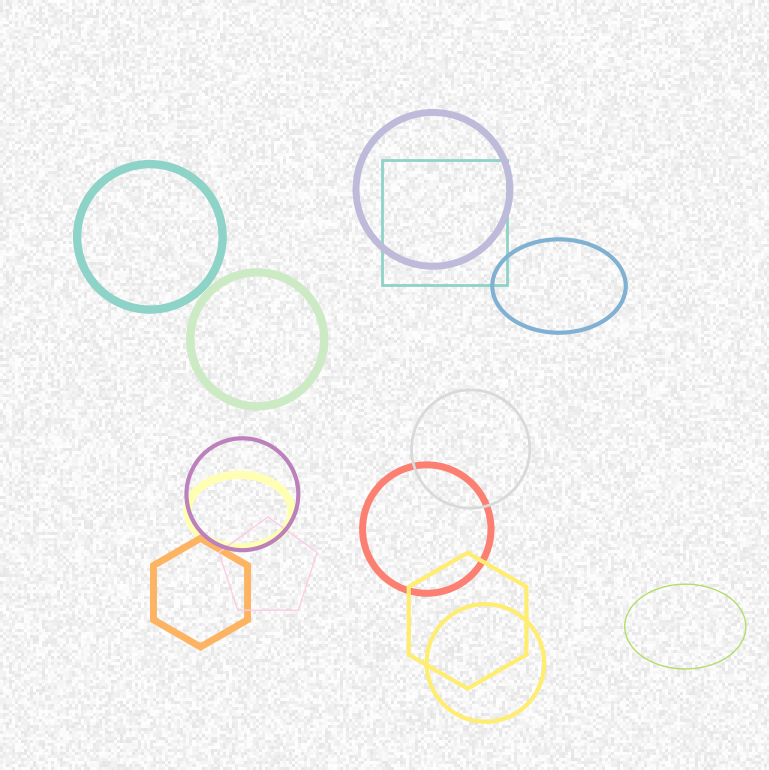[{"shape": "square", "thickness": 1, "radius": 0.41, "center": [0.578, 0.711]}, {"shape": "circle", "thickness": 3, "radius": 0.47, "center": [0.195, 0.692]}, {"shape": "oval", "thickness": 3, "radius": 0.34, "center": [0.311, 0.336]}, {"shape": "circle", "thickness": 2.5, "radius": 0.5, "center": [0.562, 0.754]}, {"shape": "circle", "thickness": 2.5, "radius": 0.42, "center": [0.554, 0.313]}, {"shape": "oval", "thickness": 1.5, "radius": 0.43, "center": [0.726, 0.629]}, {"shape": "hexagon", "thickness": 2.5, "radius": 0.35, "center": [0.26, 0.23]}, {"shape": "oval", "thickness": 0.5, "radius": 0.39, "center": [0.89, 0.186]}, {"shape": "pentagon", "thickness": 0.5, "radius": 0.34, "center": [0.348, 0.262]}, {"shape": "circle", "thickness": 1, "radius": 0.38, "center": [0.611, 0.417]}, {"shape": "circle", "thickness": 1.5, "radius": 0.36, "center": [0.315, 0.358]}, {"shape": "circle", "thickness": 3, "radius": 0.44, "center": [0.334, 0.559]}, {"shape": "hexagon", "thickness": 1.5, "radius": 0.44, "center": [0.607, 0.194]}, {"shape": "circle", "thickness": 1.5, "radius": 0.38, "center": [0.63, 0.139]}]